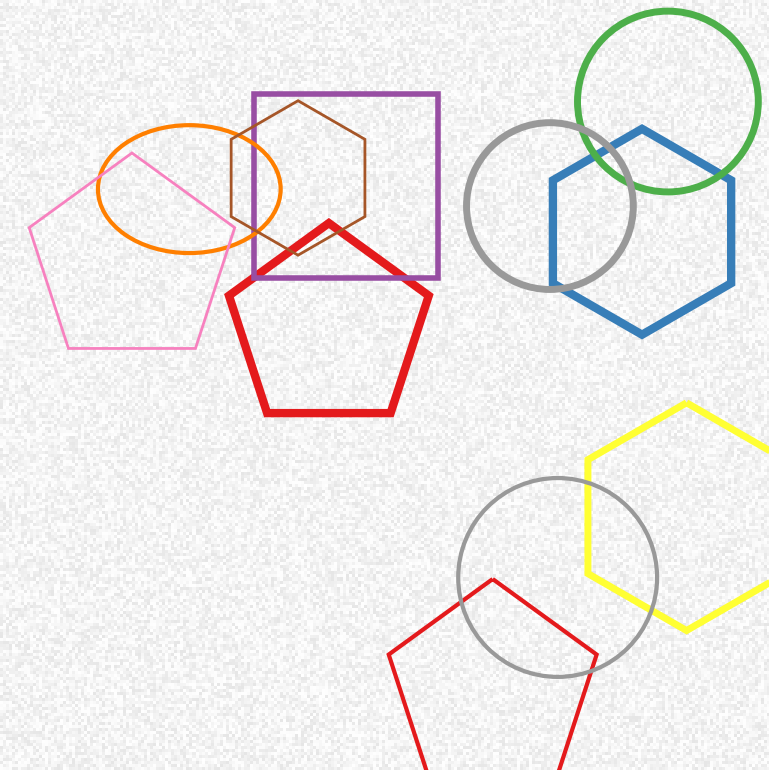[{"shape": "pentagon", "thickness": 1.5, "radius": 0.71, "center": [0.64, 0.106]}, {"shape": "pentagon", "thickness": 3, "radius": 0.68, "center": [0.427, 0.574]}, {"shape": "hexagon", "thickness": 3, "radius": 0.67, "center": [0.834, 0.699]}, {"shape": "circle", "thickness": 2.5, "radius": 0.59, "center": [0.867, 0.868]}, {"shape": "square", "thickness": 2, "radius": 0.6, "center": [0.449, 0.758]}, {"shape": "oval", "thickness": 1.5, "radius": 0.59, "center": [0.246, 0.754]}, {"shape": "hexagon", "thickness": 2.5, "radius": 0.74, "center": [0.892, 0.329]}, {"shape": "hexagon", "thickness": 1, "radius": 0.5, "center": [0.387, 0.769]}, {"shape": "pentagon", "thickness": 1, "radius": 0.7, "center": [0.171, 0.661]}, {"shape": "circle", "thickness": 2.5, "radius": 0.54, "center": [0.714, 0.732]}, {"shape": "circle", "thickness": 1.5, "radius": 0.65, "center": [0.724, 0.25]}]